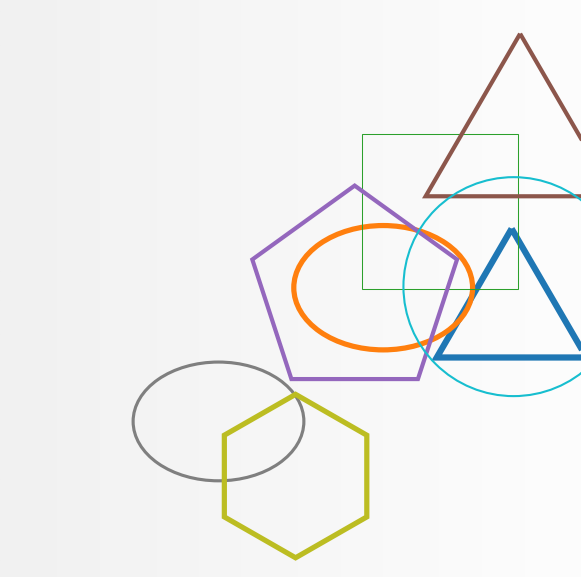[{"shape": "triangle", "thickness": 3, "radius": 0.74, "center": [0.88, 0.454]}, {"shape": "oval", "thickness": 2.5, "radius": 0.77, "center": [0.659, 0.501]}, {"shape": "square", "thickness": 0.5, "radius": 0.67, "center": [0.757, 0.633]}, {"shape": "pentagon", "thickness": 2, "radius": 0.93, "center": [0.61, 0.493]}, {"shape": "triangle", "thickness": 2, "radius": 0.94, "center": [0.895, 0.753]}, {"shape": "oval", "thickness": 1.5, "radius": 0.73, "center": [0.376, 0.269]}, {"shape": "hexagon", "thickness": 2.5, "radius": 0.71, "center": [0.509, 0.175]}, {"shape": "circle", "thickness": 1, "radius": 0.95, "center": [0.884, 0.503]}]